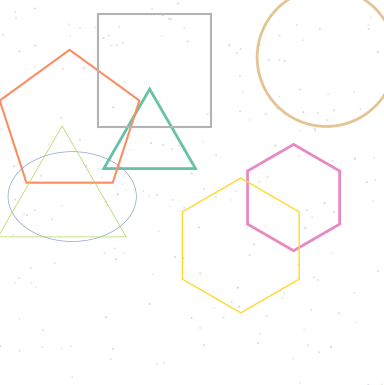[{"shape": "triangle", "thickness": 2, "radius": 0.69, "center": [0.389, 0.631]}, {"shape": "pentagon", "thickness": 1.5, "radius": 0.95, "center": [0.181, 0.68]}, {"shape": "oval", "thickness": 0.5, "radius": 0.83, "center": [0.188, 0.489]}, {"shape": "hexagon", "thickness": 2, "radius": 0.69, "center": [0.763, 0.487]}, {"shape": "triangle", "thickness": 0.5, "radius": 0.96, "center": [0.161, 0.481]}, {"shape": "hexagon", "thickness": 1, "radius": 0.87, "center": [0.625, 0.362]}, {"shape": "circle", "thickness": 2, "radius": 0.9, "center": [0.848, 0.851]}, {"shape": "square", "thickness": 1.5, "radius": 0.74, "center": [0.401, 0.816]}]